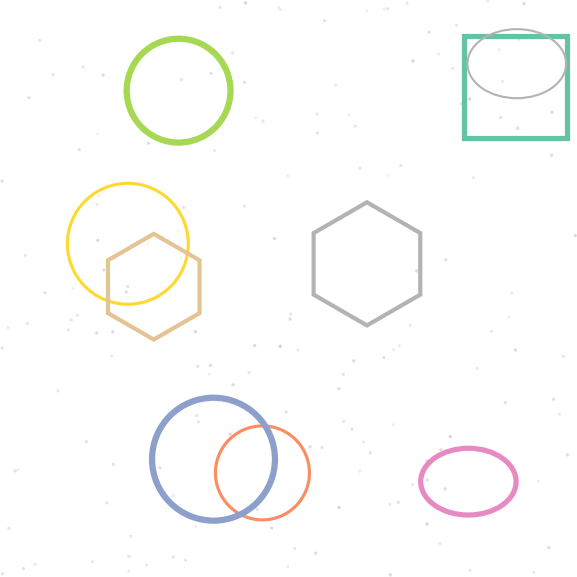[{"shape": "square", "thickness": 2.5, "radius": 0.45, "center": [0.893, 0.849]}, {"shape": "circle", "thickness": 1.5, "radius": 0.41, "center": [0.454, 0.18]}, {"shape": "circle", "thickness": 3, "radius": 0.53, "center": [0.37, 0.204]}, {"shape": "oval", "thickness": 2.5, "radius": 0.41, "center": [0.811, 0.165]}, {"shape": "circle", "thickness": 3, "radius": 0.45, "center": [0.309, 0.842]}, {"shape": "circle", "thickness": 1.5, "radius": 0.52, "center": [0.221, 0.577]}, {"shape": "hexagon", "thickness": 2, "radius": 0.46, "center": [0.266, 0.503]}, {"shape": "oval", "thickness": 1, "radius": 0.43, "center": [0.895, 0.889]}, {"shape": "hexagon", "thickness": 2, "radius": 0.53, "center": [0.635, 0.542]}]